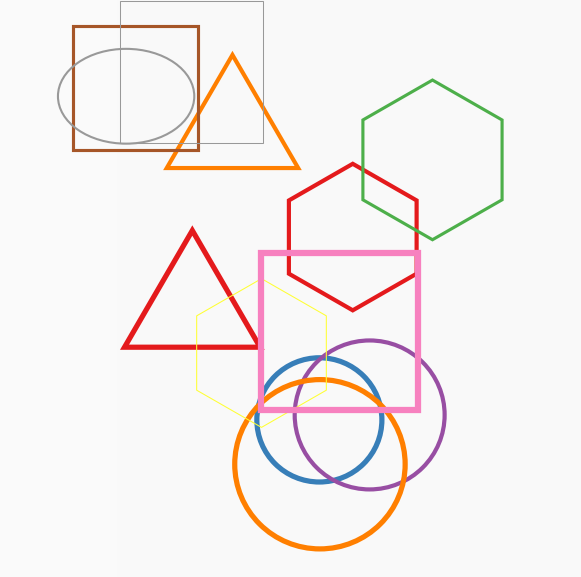[{"shape": "triangle", "thickness": 2.5, "radius": 0.67, "center": [0.331, 0.465]}, {"shape": "hexagon", "thickness": 2, "radius": 0.63, "center": [0.607, 0.589]}, {"shape": "circle", "thickness": 2.5, "radius": 0.54, "center": [0.549, 0.272]}, {"shape": "hexagon", "thickness": 1.5, "radius": 0.69, "center": [0.744, 0.722]}, {"shape": "circle", "thickness": 2, "radius": 0.64, "center": [0.636, 0.281]}, {"shape": "circle", "thickness": 2.5, "radius": 0.73, "center": [0.55, 0.195]}, {"shape": "triangle", "thickness": 2, "radius": 0.65, "center": [0.4, 0.773]}, {"shape": "hexagon", "thickness": 0.5, "radius": 0.64, "center": [0.45, 0.388]}, {"shape": "square", "thickness": 1.5, "radius": 0.54, "center": [0.233, 0.847]}, {"shape": "square", "thickness": 3, "radius": 0.68, "center": [0.584, 0.425]}, {"shape": "oval", "thickness": 1, "radius": 0.59, "center": [0.217, 0.832]}, {"shape": "square", "thickness": 0.5, "radius": 0.61, "center": [0.329, 0.874]}]